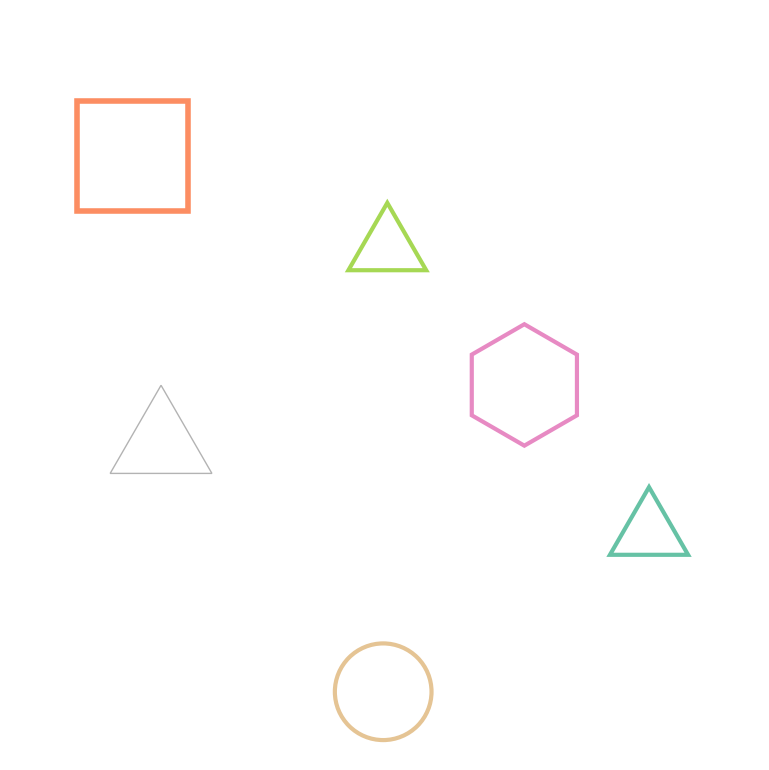[{"shape": "triangle", "thickness": 1.5, "radius": 0.29, "center": [0.843, 0.309]}, {"shape": "square", "thickness": 2, "radius": 0.36, "center": [0.172, 0.798]}, {"shape": "hexagon", "thickness": 1.5, "radius": 0.39, "center": [0.681, 0.5]}, {"shape": "triangle", "thickness": 1.5, "radius": 0.29, "center": [0.503, 0.678]}, {"shape": "circle", "thickness": 1.5, "radius": 0.31, "center": [0.498, 0.102]}, {"shape": "triangle", "thickness": 0.5, "radius": 0.38, "center": [0.209, 0.423]}]